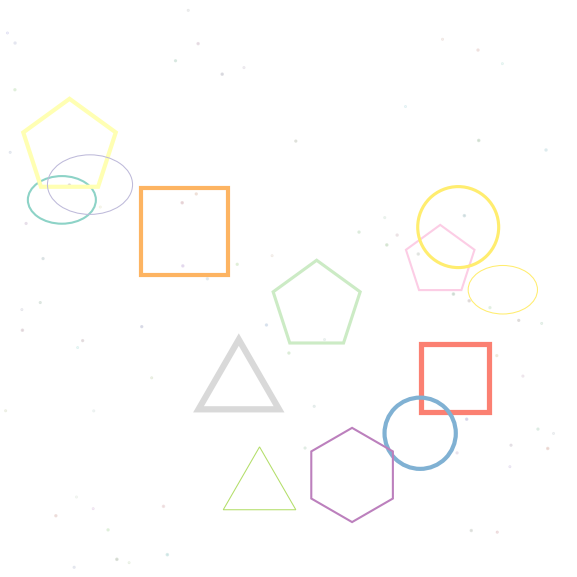[{"shape": "oval", "thickness": 1, "radius": 0.29, "center": [0.107, 0.653]}, {"shape": "pentagon", "thickness": 2, "radius": 0.42, "center": [0.12, 0.744]}, {"shape": "oval", "thickness": 0.5, "radius": 0.37, "center": [0.156, 0.679]}, {"shape": "square", "thickness": 2.5, "radius": 0.3, "center": [0.787, 0.345]}, {"shape": "circle", "thickness": 2, "radius": 0.31, "center": [0.728, 0.249]}, {"shape": "square", "thickness": 2, "radius": 0.38, "center": [0.32, 0.598]}, {"shape": "triangle", "thickness": 0.5, "radius": 0.36, "center": [0.449, 0.153]}, {"shape": "pentagon", "thickness": 1, "radius": 0.31, "center": [0.762, 0.547]}, {"shape": "triangle", "thickness": 3, "radius": 0.4, "center": [0.413, 0.331]}, {"shape": "hexagon", "thickness": 1, "radius": 0.41, "center": [0.61, 0.177]}, {"shape": "pentagon", "thickness": 1.5, "radius": 0.4, "center": [0.548, 0.469]}, {"shape": "circle", "thickness": 1.5, "radius": 0.35, "center": [0.793, 0.606]}, {"shape": "oval", "thickness": 0.5, "radius": 0.3, "center": [0.871, 0.497]}]